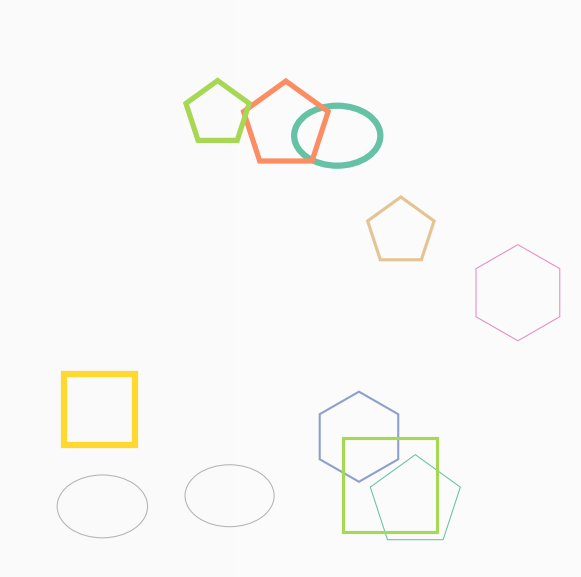[{"shape": "pentagon", "thickness": 0.5, "radius": 0.41, "center": [0.715, 0.13]}, {"shape": "oval", "thickness": 3, "radius": 0.37, "center": [0.58, 0.764]}, {"shape": "pentagon", "thickness": 2.5, "radius": 0.38, "center": [0.492, 0.782]}, {"shape": "hexagon", "thickness": 1, "radius": 0.39, "center": [0.618, 0.243]}, {"shape": "hexagon", "thickness": 0.5, "radius": 0.42, "center": [0.891, 0.492]}, {"shape": "square", "thickness": 1.5, "radius": 0.41, "center": [0.671, 0.159]}, {"shape": "pentagon", "thickness": 2.5, "radius": 0.29, "center": [0.374, 0.802]}, {"shape": "square", "thickness": 3, "radius": 0.31, "center": [0.171, 0.29]}, {"shape": "pentagon", "thickness": 1.5, "radius": 0.3, "center": [0.69, 0.598]}, {"shape": "oval", "thickness": 0.5, "radius": 0.38, "center": [0.395, 0.141]}, {"shape": "oval", "thickness": 0.5, "radius": 0.39, "center": [0.176, 0.122]}]